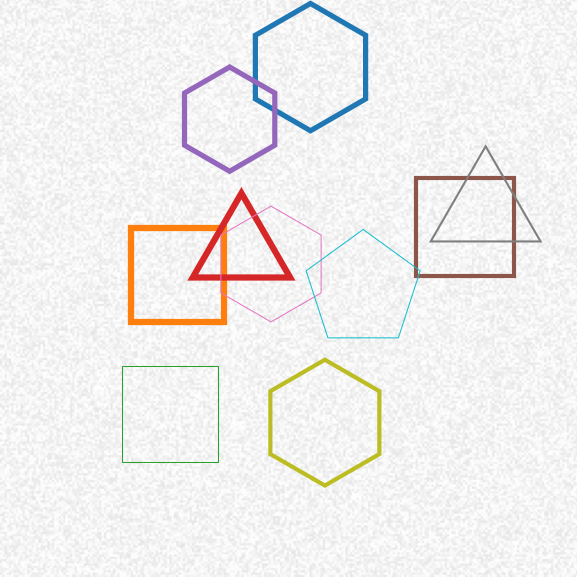[{"shape": "hexagon", "thickness": 2.5, "radius": 0.55, "center": [0.538, 0.883]}, {"shape": "square", "thickness": 3, "radius": 0.4, "center": [0.307, 0.523]}, {"shape": "square", "thickness": 0.5, "radius": 0.41, "center": [0.294, 0.282]}, {"shape": "triangle", "thickness": 3, "radius": 0.49, "center": [0.418, 0.567]}, {"shape": "hexagon", "thickness": 2.5, "radius": 0.45, "center": [0.398, 0.793]}, {"shape": "square", "thickness": 2, "radius": 0.43, "center": [0.805, 0.606]}, {"shape": "hexagon", "thickness": 0.5, "radius": 0.5, "center": [0.469, 0.542]}, {"shape": "triangle", "thickness": 1, "radius": 0.55, "center": [0.841, 0.636]}, {"shape": "hexagon", "thickness": 2, "radius": 0.54, "center": [0.563, 0.267]}, {"shape": "pentagon", "thickness": 0.5, "radius": 0.52, "center": [0.629, 0.498]}]